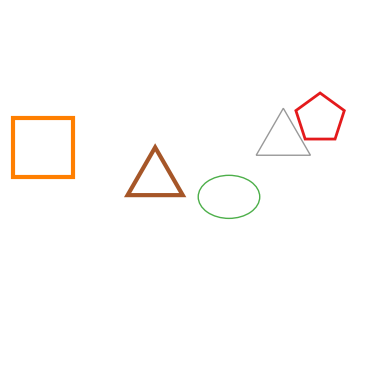[{"shape": "pentagon", "thickness": 2, "radius": 0.33, "center": [0.831, 0.692]}, {"shape": "oval", "thickness": 1, "radius": 0.4, "center": [0.595, 0.489]}, {"shape": "square", "thickness": 3, "radius": 0.39, "center": [0.112, 0.617]}, {"shape": "triangle", "thickness": 3, "radius": 0.41, "center": [0.403, 0.535]}, {"shape": "triangle", "thickness": 1, "radius": 0.41, "center": [0.736, 0.637]}]